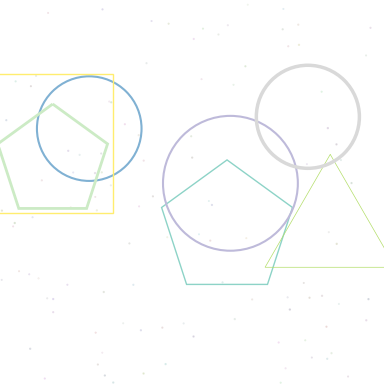[{"shape": "pentagon", "thickness": 1, "radius": 0.89, "center": [0.59, 0.406]}, {"shape": "circle", "thickness": 1.5, "radius": 0.88, "center": [0.598, 0.524]}, {"shape": "circle", "thickness": 1.5, "radius": 0.68, "center": [0.232, 0.666]}, {"shape": "triangle", "thickness": 0.5, "radius": 0.98, "center": [0.858, 0.404]}, {"shape": "circle", "thickness": 2.5, "radius": 0.67, "center": [0.8, 0.697]}, {"shape": "pentagon", "thickness": 2, "radius": 0.75, "center": [0.137, 0.58]}, {"shape": "square", "thickness": 1, "radius": 0.9, "center": [0.113, 0.628]}]